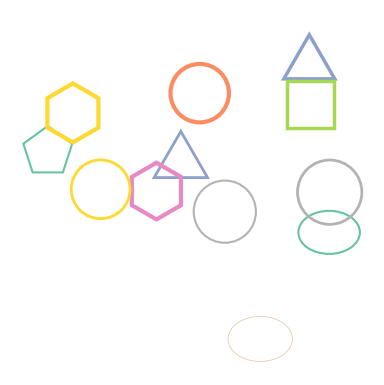[{"shape": "pentagon", "thickness": 1.5, "radius": 0.33, "center": [0.124, 0.606]}, {"shape": "oval", "thickness": 1.5, "radius": 0.4, "center": [0.855, 0.396]}, {"shape": "circle", "thickness": 3, "radius": 0.38, "center": [0.519, 0.758]}, {"shape": "triangle", "thickness": 2.5, "radius": 0.38, "center": [0.803, 0.833]}, {"shape": "triangle", "thickness": 2, "radius": 0.4, "center": [0.47, 0.579]}, {"shape": "hexagon", "thickness": 3, "radius": 0.37, "center": [0.406, 0.504]}, {"shape": "square", "thickness": 2.5, "radius": 0.3, "center": [0.806, 0.728]}, {"shape": "circle", "thickness": 2, "radius": 0.38, "center": [0.261, 0.508]}, {"shape": "hexagon", "thickness": 3, "radius": 0.38, "center": [0.189, 0.707]}, {"shape": "oval", "thickness": 0.5, "radius": 0.42, "center": [0.676, 0.12]}, {"shape": "circle", "thickness": 2, "radius": 0.42, "center": [0.856, 0.501]}, {"shape": "circle", "thickness": 1.5, "radius": 0.4, "center": [0.584, 0.45]}]